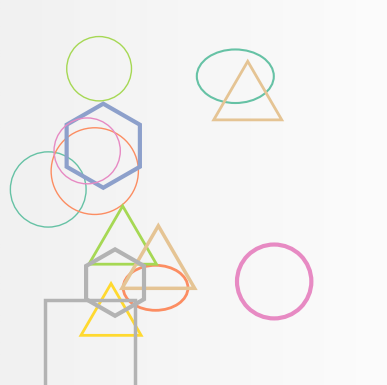[{"shape": "circle", "thickness": 1, "radius": 0.49, "center": [0.124, 0.508]}, {"shape": "oval", "thickness": 1.5, "radius": 0.5, "center": [0.607, 0.802]}, {"shape": "oval", "thickness": 2, "radius": 0.42, "center": [0.401, 0.252]}, {"shape": "circle", "thickness": 1, "radius": 0.56, "center": [0.245, 0.556]}, {"shape": "hexagon", "thickness": 3, "radius": 0.55, "center": [0.266, 0.621]}, {"shape": "circle", "thickness": 3, "radius": 0.48, "center": [0.708, 0.269]}, {"shape": "circle", "thickness": 1, "radius": 0.43, "center": [0.225, 0.608]}, {"shape": "circle", "thickness": 1, "radius": 0.42, "center": [0.256, 0.821]}, {"shape": "triangle", "thickness": 2, "radius": 0.5, "center": [0.317, 0.364]}, {"shape": "triangle", "thickness": 2, "radius": 0.45, "center": [0.287, 0.174]}, {"shape": "triangle", "thickness": 2.5, "radius": 0.54, "center": [0.409, 0.305]}, {"shape": "triangle", "thickness": 2, "radius": 0.51, "center": [0.639, 0.739]}, {"shape": "square", "thickness": 2.5, "radius": 0.59, "center": [0.232, 0.103]}, {"shape": "hexagon", "thickness": 3, "radius": 0.43, "center": [0.297, 0.266]}]